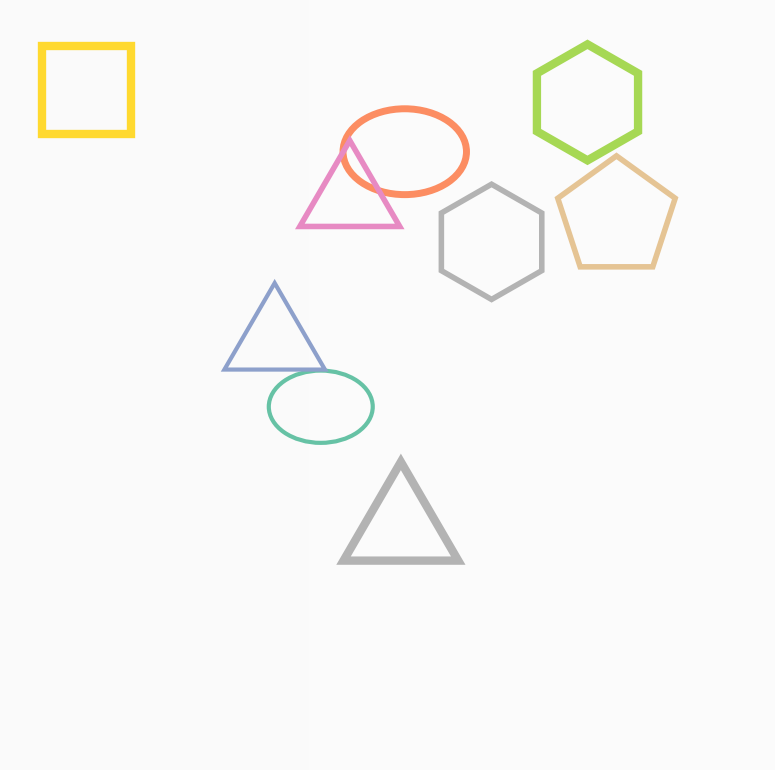[{"shape": "oval", "thickness": 1.5, "radius": 0.34, "center": [0.414, 0.472]}, {"shape": "oval", "thickness": 2.5, "radius": 0.4, "center": [0.522, 0.803]}, {"shape": "triangle", "thickness": 1.5, "radius": 0.37, "center": [0.354, 0.557]}, {"shape": "triangle", "thickness": 2, "radius": 0.37, "center": [0.451, 0.743]}, {"shape": "hexagon", "thickness": 3, "radius": 0.38, "center": [0.758, 0.867]}, {"shape": "square", "thickness": 3, "radius": 0.29, "center": [0.112, 0.883]}, {"shape": "pentagon", "thickness": 2, "radius": 0.4, "center": [0.795, 0.718]}, {"shape": "triangle", "thickness": 3, "radius": 0.43, "center": [0.517, 0.315]}, {"shape": "hexagon", "thickness": 2, "radius": 0.37, "center": [0.634, 0.686]}]